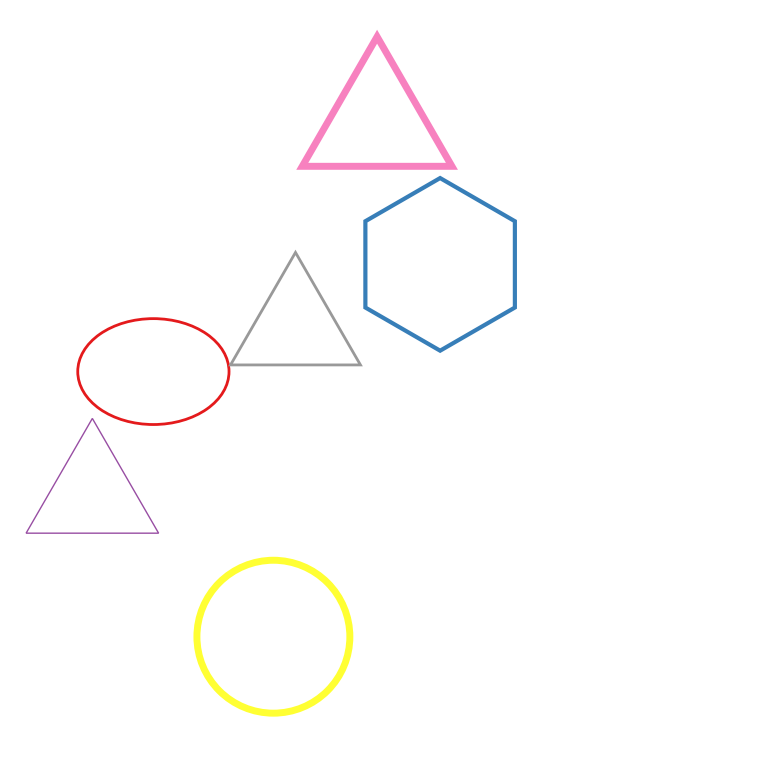[{"shape": "oval", "thickness": 1, "radius": 0.49, "center": [0.199, 0.517]}, {"shape": "hexagon", "thickness": 1.5, "radius": 0.56, "center": [0.572, 0.657]}, {"shape": "triangle", "thickness": 0.5, "radius": 0.5, "center": [0.12, 0.357]}, {"shape": "circle", "thickness": 2.5, "radius": 0.5, "center": [0.355, 0.173]}, {"shape": "triangle", "thickness": 2.5, "radius": 0.56, "center": [0.49, 0.84]}, {"shape": "triangle", "thickness": 1, "radius": 0.49, "center": [0.384, 0.575]}]